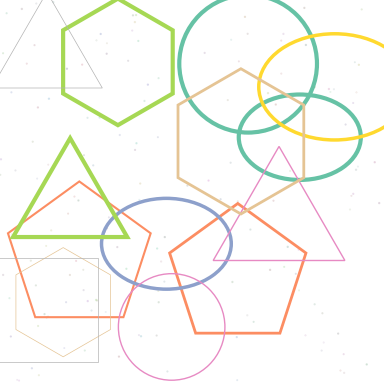[{"shape": "oval", "thickness": 3, "radius": 0.79, "center": [0.779, 0.644]}, {"shape": "circle", "thickness": 3, "radius": 0.89, "center": [0.644, 0.834]}, {"shape": "pentagon", "thickness": 2, "radius": 0.93, "center": [0.618, 0.285]}, {"shape": "pentagon", "thickness": 1.5, "radius": 0.97, "center": [0.206, 0.334]}, {"shape": "oval", "thickness": 2.5, "radius": 0.84, "center": [0.432, 0.367]}, {"shape": "triangle", "thickness": 1, "radius": 0.99, "center": [0.725, 0.422]}, {"shape": "circle", "thickness": 1, "radius": 0.69, "center": [0.446, 0.151]}, {"shape": "triangle", "thickness": 3, "radius": 0.86, "center": [0.182, 0.47]}, {"shape": "hexagon", "thickness": 3, "radius": 0.82, "center": [0.306, 0.839]}, {"shape": "oval", "thickness": 2.5, "radius": 0.99, "center": [0.869, 0.774]}, {"shape": "hexagon", "thickness": 0.5, "radius": 0.71, "center": [0.164, 0.215]}, {"shape": "hexagon", "thickness": 2, "radius": 0.94, "center": [0.626, 0.633]}, {"shape": "square", "thickness": 0.5, "radius": 0.68, "center": [0.12, 0.195]}, {"shape": "triangle", "thickness": 0.5, "radius": 0.83, "center": [0.122, 0.855]}]